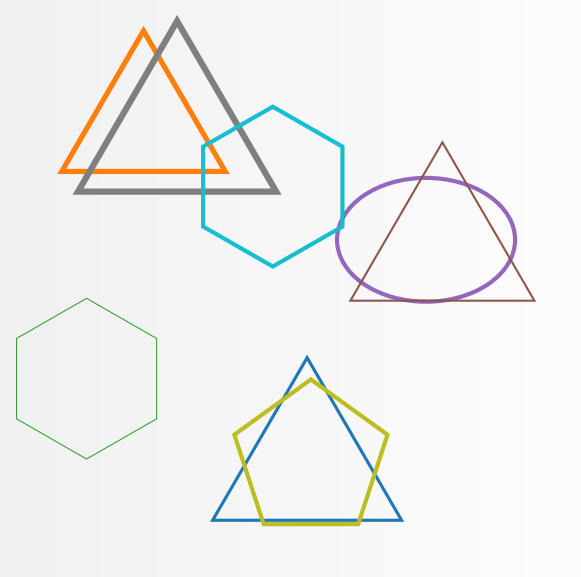[{"shape": "triangle", "thickness": 1.5, "radius": 0.94, "center": [0.528, 0.192]}, {"shape": "triangle", "thickness": 2.5, "radius": 0.81, "center": [0.247, 0.783]}, {"shape": "hexagon", "thickness": 0.5, "radius": 0.7, "center": [0.149, 0.343]}, {"shape": "oval", "thickness": 2, "radius": 0.77, "center": [0.733, 0.584]}, {"shape": "triangle", "thickness": 1, "radius": 0.91, "center": [0.761, 0.57]}, {"shape": "triangle", "thickness": 3, "radius": 0.98, "center": [0.305, 0.766]}, {"shape": "pentagon", "thickness": 2, "radius": 0.69, "center": [0.535, 0.204]}, {"shape": "hexagon", "thickness": 2, "radius": 0.69, "center": [0.469, 0.676]}]